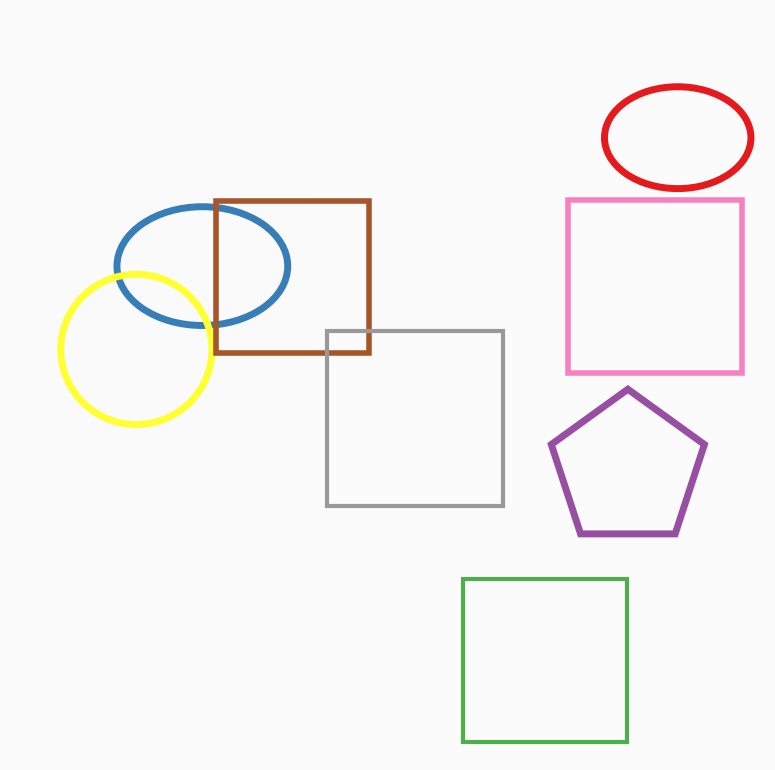[{"shape": "oval", "thickness": 2.5, "radius": 0.47, "center": [0.874, 0.821]}, {"shape": "oval", "thickness": 2.5, "radius": 0.55, "center": [0.261, 0.654]}, {"shape": "square", "thickness": 1.5, "radius": 0.53, "center": [0.704, 0.142]}, {"shape": "pentagon", "thickness": 2.5, "radius": 0.52, "center": [0.81, 0.391]}, {"shape": "circle", "thickness": 2.5, "radius": 0.49, "center": [0.176, 0.546]}, {"shape": "square", "thickness": 2, "radius": 0.49, "center": [0.377, 0.64]}, {"shape": "square", "thickness": 2, "radius": 0.56, "center": [0.845, 0.627]}, {"shape": "square", "thickness": 1.5, "radius": 0.57, "center": [0.535, 0.457]}]